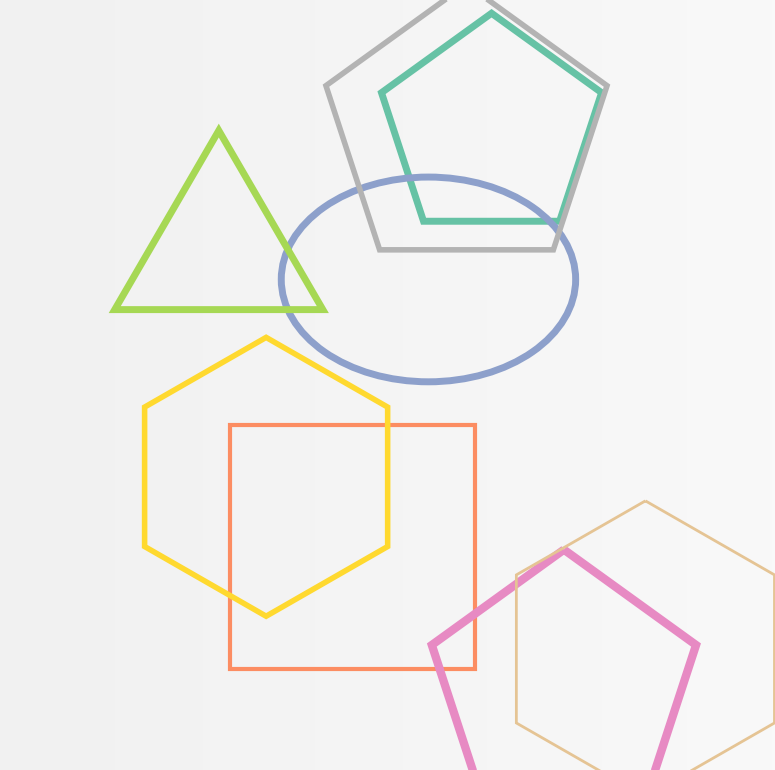[{"shape": "pentagon", "thickness": 2.5, "radius": 0.75, "center": [0.634, 0.833]}, {"shape": "square", "thickness": 1.5, "radius": 0.79, "center": [0.455, 0.289]}, {"shape": "oval", "thickness": 2.5, "radius": 0.95, "center": [0.553, 0.637]}, {"shape": "pentagon", "thickness": 3, "radius": 0.9, "center": [0.728, 0.107]}, {"shape": "triangle", "thickness": 2.5, "radius": 0.78, "center": [0.282, 0.675]}, {"shape": "hexagon", "thickness": 2, "radius": 0.91, "center": [0.343, 0.381]}, {"shape": "hexagon", "thickness": 1, "radius": 0.96, "center": [0.833, 0.157]}, {"shape": "pentagon", "thickness": 2, "radius": 0.95, "center": [0.602, 0.83]}]